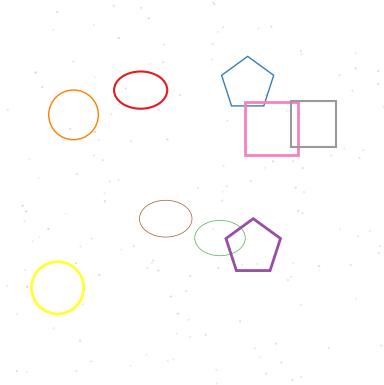[{"shape": "oval", "thickness": 1.5, "radius": 0.35, "center": [0.365, 0.766]}, {"shape": "pentagon", "thickness": 1, "radius": 0.36, "center": [0.643, 0.782]}, {"shape": "oval", "thickness": 0.5, "radius": 0.33, "center": [0.571, 0.382]}, {"shape": "pentagon", "thickness": 2, "radius": 0.37, "center": [0.658, 0.358]}, {"shape": "circle", "thickness": 1, "radius": 0.32, "center": [0.191, 0.702]}, {"shape": "circle", "thickness": 2, "radius": 0.34, "center": [0.15, 0.252]}, {"shape": "oval", "thickness": 0.5, "radius": 0.34, "center": [0.43, 0.432]}, {"shape": "square", "thickness": 2, "radius": 0.35, "center": [0.705, 0.666]}, {"shape": "square", "thickness": 1.5, "radius": 0.29, "center": [0.814, 0.678]}]